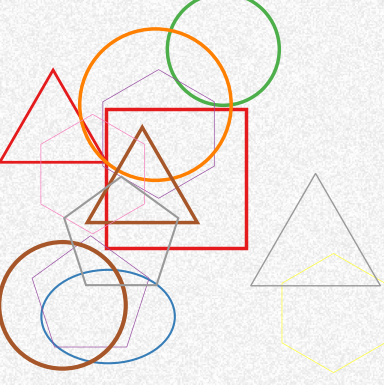[{"shape": "triangle", "thickness": 2, "radius": 0.8, "center": [0.138, 0.658]}, {"shape": "square", "thickness": 2.5, "radius": 0.9, "center": [0.457, 0.537]}, {"shape": "oval", "thickness": 1.5, "radius": 0.87, "center": [0.281, 0.178]}, {"shape": "circle", "thickness": 2.5, "radius": 0.73, "center": [0.58, 0.872]}, {"shape": "hexagon", "thickness": 0.5, "radius": 0.84, "center": [0.412, 0.652]}, {"shape": "pentagon", "thickness": 0.5, "radius": 0.8, "center": [0.235, 0.228]}, {"shape": "circle", "thickness": 2.5, "radius": 0.98, "center": [0.404, 0.728]}, {"shape": "hexagon", "thickness": 0.5, "radius": 0.77, "center": [0.866, 0.187]}, {"shape": "triangle", "thickness": 2.5, "radius": 0.82, "center": [0.37, 0.504]}, {"shape": "circle", "thickness": 3, "radius": 0.82, "center": [0.162, 0.207]}, {"shape": "hexagon", "thickness": 0.5, "radius": 0.78, "center": [0.241, 0.548]}, {"shape": "pentagon", "thickness": 1.5, "radius": 0.78, "center": [0.315, 0.385]}, {"shape": "triangle", "thickness": 1, "radius": 0.97, "center": [0.82, 0.355]}]